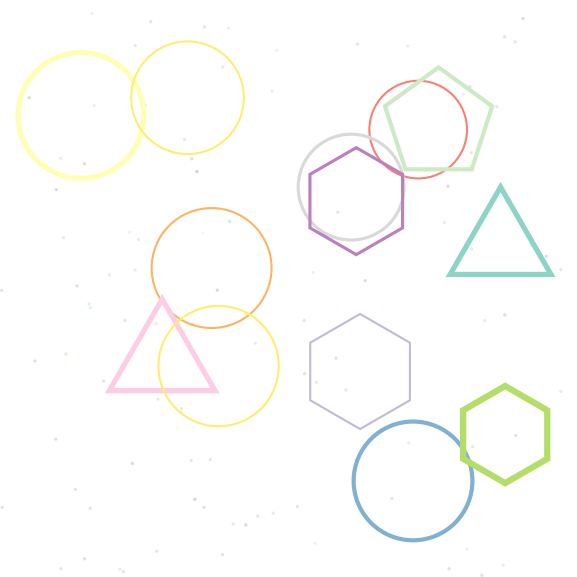[{"shape": "triangle", "thickness": 2.5, "radius": 0.5, "center": [0.867, 0.574]}, {"shape": "circle", "thickness": 2.5, "radius": 0.54, "center": [0.14, 0.799]}, {"shape": "hexagon", "thickness": 1, "radius": 0.5, "center": [0.623, 0.356]}, {"shape": "circle", "thickness": 1, "radius": 0.42, "center": [0.724, 0.775]}, {"shape": "circle", "thickness": 2, "radius": 0.51, "center": [0.715, 0.166]}, {"shape": "circle", "thickness": 1, "radius": 0.52, "center": [0.366, 0.535]}, {"shape": "hexagon", "thickness": 3, "radius": 0.42, "center": [0.875, 0.247]}, {"shape": "triangle", "thickness": 2.5, "radius": 0.53, "center": [0.281, 0.375]}, {"shape": "circle", "thickness": 1.5, "radius": 0.46, "center": [0.608, 0.675]}, {"shape": "hexagon", "thickness": 1.5, "radius": 0.46, "center": [0.617, 0.651]}, {"shape": "pentagon", "thickness": 2, "radius": 0.49, "center": [0.759, 0.785]}, {"shape": "circle", "thickness": 1, "radius": 0.49, "center": [0.325, 0.83]}, {"shape": "circle", "thickness": 1, "radius": 0.52, "center": [0.379, 0.365]}]